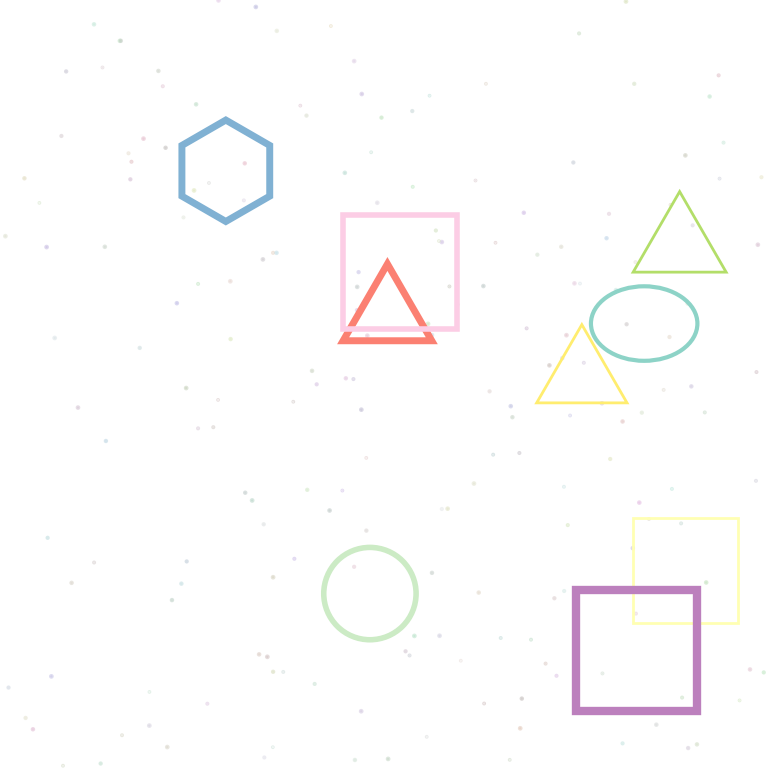[{"shape": "oval", "thickness": 1.5, "radius": 0.35, "center": [0.837, 0.58]}, {"shape": "square", "thickness": 1, "radius": 0.34, "center": [0.891, 0.259]}, {"shape": "triangle", "thickness": 2.5, "radius": 0.33, "center": [0.503, 0.591]}, {"shape": "hexagon", "thickness": 2.5, "radius": 0.33, "center": [0.293, 0.778]}, {"shape": "triangle", "thickness": 1, "radius": 0.35, "center": [0.883, 0.681]}, {"shape": "square", "thickness": 2, "radius": 0.37, "center": [0.52, 0.646]}, {"shape": "square", "thickness": 3, "radius": 0.39, "center": [0.827, 0.155]}, {"shape": "circle", "thickness": 2, "radius": 0.3, "center": [0.48, 0.229]}, {"shape": "triangle", "thickness": 1, "radius": 0.34, "center": [0.756, 0.511]}]